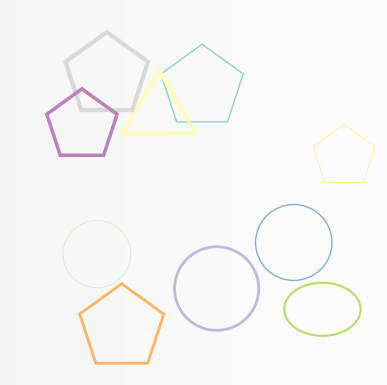[{"shape": "pentagon", "thickness": 1, "radius": 0.56, "center": [0.522, 0.774]}, {"shape": "triangle", "thickness": 2.5, "radius": 0.54, "center": [0.411, 0.709]}, {"shape": "circle", "thickness": 2, "radius": 0.54, "center": [0.559, 0.25]}, {"shape": "circle", "thickness": 1, "radius": 0.49, "center": [0.758, 0.37]}, {"shape": "pentagon", "thickness": 2, "radius": 0.57, "center": [0.314, 0.149]}, {"shape": "oval", "thickness": 1.5, "radius": 0.49, "center": [0.832, 0.197]}, {"shape": "pentagon", "thickness": 3, "radius": 0.56, "center": [0.275, 0.805]}, {"shape": "pentagon", "thickness": 2.5, "radius": 0.48, "center": [0.211, 0.674]}, {"shape": "circle", "thickness": 0.5, "radius": 0.44, "center": [0.25, 0.34]}, {"shape": "pentagon", "thickness": 0.5, "radius": 0.42, "center": [0.888, 0.594]}]